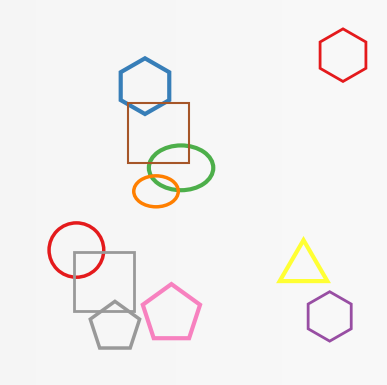[{"shape": "hexagon", "thickness": 2, "radius": 0.34, "center": [0.885, 0.857]}, {"shape": "circle", "thickness": 2.5, "radius": 0.35, "center": [0.197, 0.35]}, {"shape": "hexagon", "thickness": 3, "radius": 0.36, "center": [0.374, 0.776]}, {"shape": "oval", "thickness": 3, "radius": 0.42, "center": [0.467, 0.564]}, {"shape": "hexagon", "thickness": 2, "radius": 0.32, "center": [0.851, 0.178]}, {"shape": "oval", "thickness": 2.5, "radius": 0.29, "center": [0.403, 0.503]}, {"shape": "triangle", "thickness": 3, "radius": 0.35, "center": [0.783, 0.305]}, {"shape": "square", "thickness": 1.5, "radius": 0.39, "center": [0.41, 0.654]}, {"shape": "pentagon", "thickness": 3, "radius": 0.39, "center": [0.442, 0.184]}, {"shape": "square", "thickness": 2, "radius": 0.38, "center": [0.268, 0.268]}, {"shape": "pentagon", "thickness": 2.5, "radius": 0.33, "center": [0.297, 0.15]}]